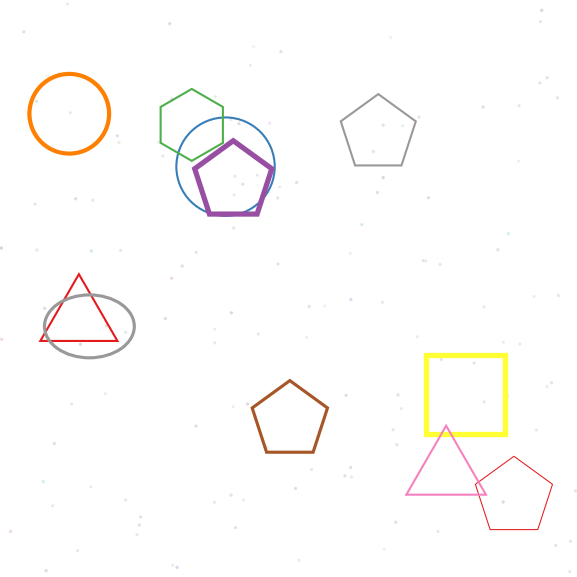[{"shape": "triangle", "thickness": 1, "radius": 0.39, "center": [0.137, 0.447]}, {"shape": "pentagon", "thickness": 0.5, "radius": 0.35, "center": [0.89, 0.139]}, {"shape": "circle", "thickness": 1, "radius": 0.43, "center": [0.391, 0.711]}, {"shape": "hexagon", "thickness": 1, "radius": 0.31, "center": [0.332, 0.783]}, {"shape": "pentagon", "thickness": 2.5, "radius": 0.35, "center": [0.404, 0.685]}, {"shape": "circle", "thickness": 2, "radius": 0.34, "center": [0.12, 0.802]}, {"shape": "square", "thickness": 2.5, "radius": 0.34, "center": [0.806, 0.317]}, {"shape": "pentagon", "thickness": 1.5, "radius": 0.34, "center": [0.502, 0.272]}, {"shape": "triangle", "thickness": 1, "radius": 0.4, "center": [0.773, 0.182]}, {"shape": "pentagon", "thickness": 1, "radius": 0.34, "center": [0.655, 0.768]}, {"shape": "oval", "thickness": 1.5, "radius": 0.39, "center": [0.155, 0.434]}]